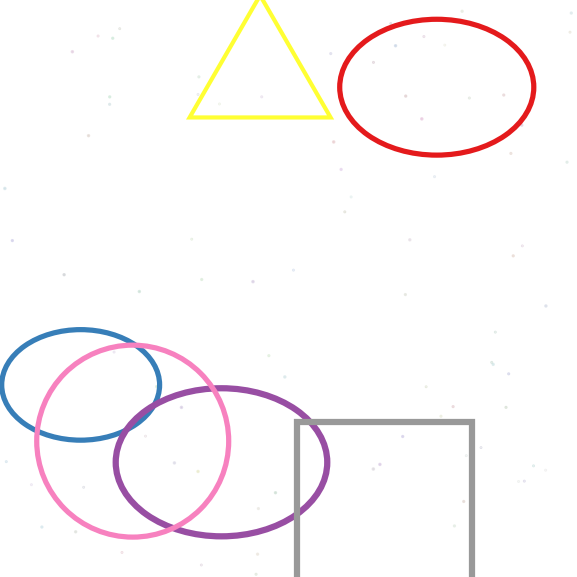[{"shape": "oval", "thickness": 2.5, "radius": 0.84, "center": [0.756, 0.848]}, {"shape": "oval", "thickness": 2.5, "radius": 0.68, "center": [0.14, 0.333]}, {"shape": "oval", "thickness": 3, "radius": 0.92, "center": [0.384, 0.199]}, {"shape": "triangle", "thickness": 2, "radius": 0.7, "center": [0.45, 0.866]}, {"shape": "circle", "thickness": 2.5, "radius": 0.83, "center": [0.23, 0.235]}, {"shape": "square", "thickness": 3, "radius": 0.75, "center": [0.666, 0.118]}]